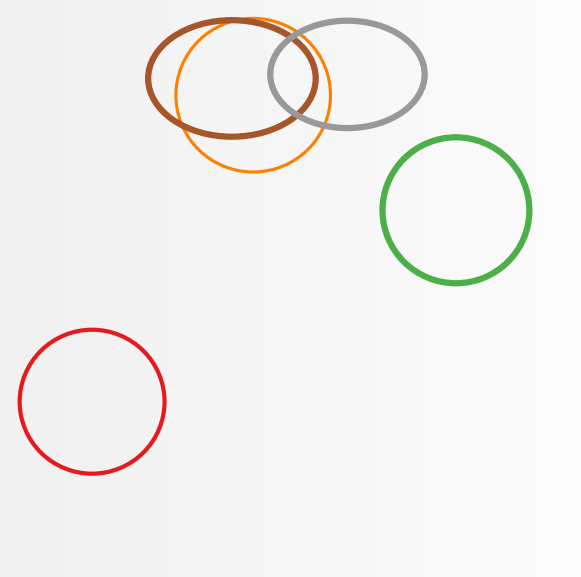[{"shape": "circle", "thickness": 2, "radius": 0.62, "center": [0.158, 0.304]}, {"shape": "circle", "thickness": 3, "radius": 0.63, "center": [0.784, 0.635]}, {"shape": "circle", "thickness": 1.5, "radius": 0.67, "center": [0.436, 0.834]}, {"shape": "oval", "thickness": 3, "radius": 0.72, "center": [0.399, 0.863]}, {"shape": "oval", "thickness": 3, "radius": 0.66, "center": [0.598, 0.87]}]